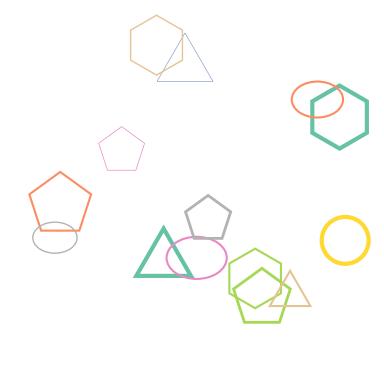[{"shape": "triangle", "thickness": 3, "radius": 0.41, "center": [0.425, 0.324]}, {"shape": "hexagon", "thickness": 3, "radius": 0.41, "center": [0.882, 0.696]}, {"shape": "oval", "thickness": 1.5, "radius": 0.33, "center": [0.824, 0.741]}, {"shape": "pentagon", "thickness": 1.5, "radius": 0.42, "center": [0.156, 0.469]}, {"shape": "triangle", "thickness": 0.5, "radius": 0.42, "center": [0.48, 0.831]}, {"shape": "oval", "thickness": 1.5, "radius": 0.39, "center": [0.511, 0.33]}, {"shape": "pentagon", "thickness": 0.5, "radius": 0.31, "center": [0.316, 0.608]}, {"shape": "hexagon", "thickness": 1.5, "radius": 0.39, "center": [0.663, 0.277]}, {"shape": "pentagon", "thickness": 2, "radius": 0.39, "center": [0.68, 0.225]}, {"shape": "circle", "thickness": 3, "radius": 0.3, "center": [0.897, 0.376]}, {"shape": "triangle", "thickness": 1.5, "radius": 0.3, "center": [0.753, 0.236]}, {"shape": "hexagon", "thickness": 1, "radius": 0.39, "center": [0.407, 0.883]}, {"shape": "pentagon", "thickness": 2, "radius": 0.31, "center": [0.541, 0.431]}, {"shape": "oval", "thickness": 1, "radius": 0.29, "center": [0.143, 0.383]}]